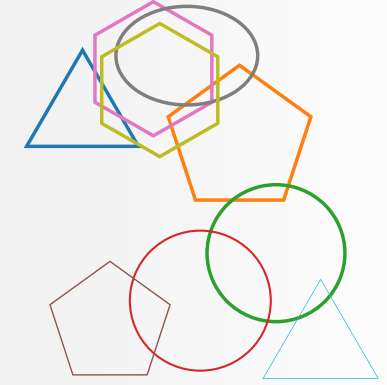[{"shape": "triangle", "thickness": 2.5, "radius": 0.83, "center": [0.213, 0.703]}, {"shape": "pentagon", "thickness": 2.5, "radius": 0.97, "center": [0.618, 0.637]}, {"shape": "circle", "thickness": 2.5, "radius": 0.89, "center": [0.712, 0.342]}, {"shape": "circle", "thickness": 1.5, "radius": 0.91, "center": [0.517, 0.219]}, {"shape": "pentagon", "thickness": 1, "radius": 0.81, "center": [0.284, 0.158]}, {"shape": "hexagon", "thickness": 2.5, "radius": 0.87, "center": [0.396, 0.821]}, {"shape": "oval", "thickness": 2.5, "radius": 0.91, "center": [0.482, 0.855]}, {"shape": "hexagon", "thickness": 2.5, "radius": 0.86, "center": [0.412, 0.766]}, {"shape": "triangle", "thickness": 0.5, "radius": 0.86, "center": [0.828, 0.102]}]